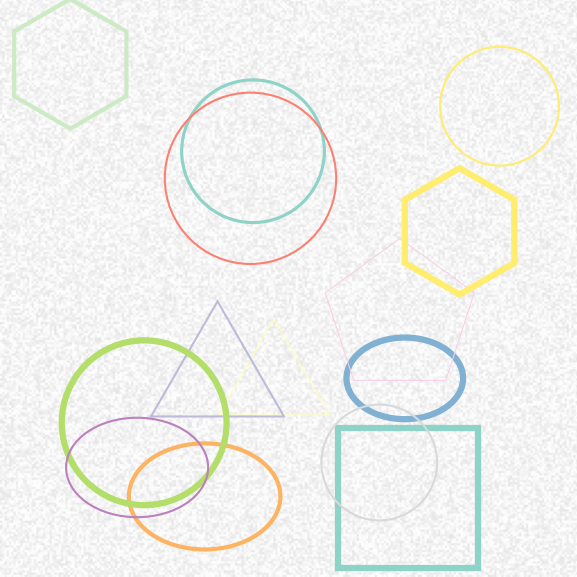[{"shape": "circle", "thickness": 1.5, "radius": 0.62, "center": [0.438, 0.737]}, {"shape": "square", "thickness": 3, "radius": 0.61, "center": [0.706, 0.137]}, {"shape": "triangle", "thickness": 0.5, "radius": 0.56, "center": [0.475, 0.336]}, {"shape": "triangle", "thickness": 1, "radius": 0.66, "center": [0.377, 0.344]}, {"shape": "circle", "thickness": 1, "radius": 0.74, "center": [0.434, 0.69]}, {"shape": "oval", "thickness": 3, "radius": 0.5, "center": [0.701, 0.344]}, {"shape": "oval", "thickness": 2, "radius": 0.66, "center": [0.354, 0.14]}, {"shape": "circle", "thickness": 3, "radius": 0.71, "center": [0.25, 0.267]}, {"shape": "pentagon", "thickness": 0.5, "radius": 0.68, "center": [0.692, 0.45]}, {"shape": "circle", "thickness": 1, "radius": 0.5, "center": [0.657, 0.198]}, {"shape": "oval", "thickness": 1, "radius": 0.61, "center": [0.237, 0.19]}, {"shape": "hexagon", "thickness": 2, "radius": 0.56, "center": [0.122, 0.889]}, {"shape": "circle", "thickness": 1, "radius": 0.51, "center": [0.865, 0.815]}, {"shape": "hexagon", "thickness": 3, "radius": 0.55, "center": [0.796, 0.599]}]